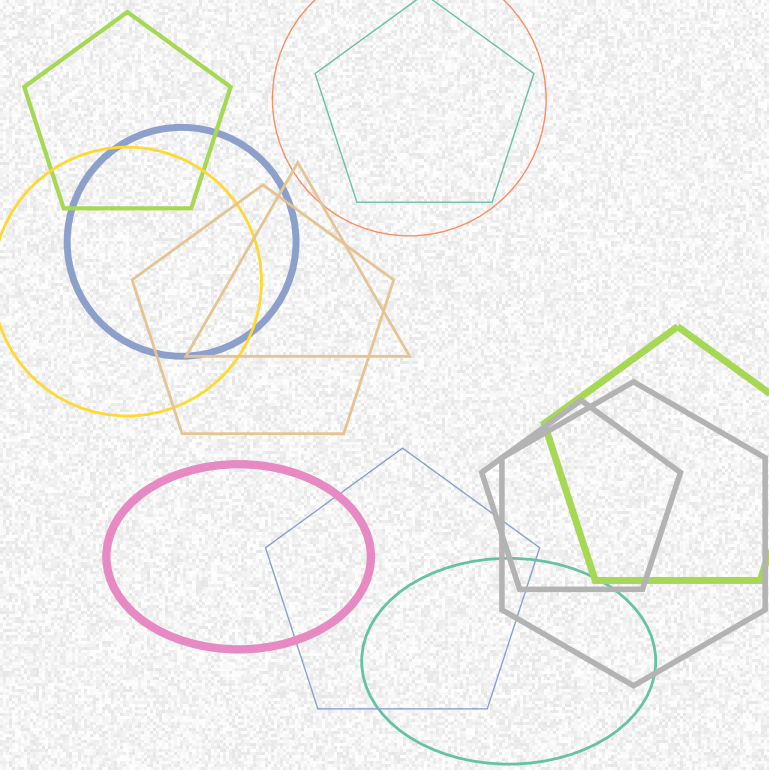[{"shape": "oval", "thickness": 1, "radius": 0.95, "center": [0.661, 0.141]}, {"shape": "pentagon", "thickness": 0.5, "radius": 0.75, "center": [0.551, 0.858]}, {"shape": "circle", "thickness": 0.5, "radius": 0.89, "center": [0.532, 0.871]}, {"shape": "circle", "thickness": 2.5, "radius": 0.74, "center": [0.236, 0.686]}, {"shape": "pentagon", "thickness": 0.5, "radius": 0.94, "center": [0.523, 0.231]}, {"shape": "oval", "thickness": 3, "radius": 0.86, "center": [0.31, 0.277]}, {"shape": "pentagon", "thickness": 1.5, "radius": 0.7, "center": [0.165, 0.843]}, {"shape": "pentagon", "thickness": 2.5, "radius": 0.91, "center": [0.88, 0.394]}, {"shape": "circle", "thickness": 1, "radius": 0.87, "center": [0.165, 0.634]}, {"shape": "triangle", "thickness": 1, "radius": 0.84, "center": [0.387, 0.621]}, {"shape": "pentagon", "thickness": 1, "radius": 0.89, "center": [0.341, 0.581]}, {"shape": "hexagon", "thickness": 2, "radius": 0.99, "center": [0.823, 0.307]}, {"shape": "pentagon", "thickness": 2, "radius": 0.68, "center": [0.755, 0.344]}]